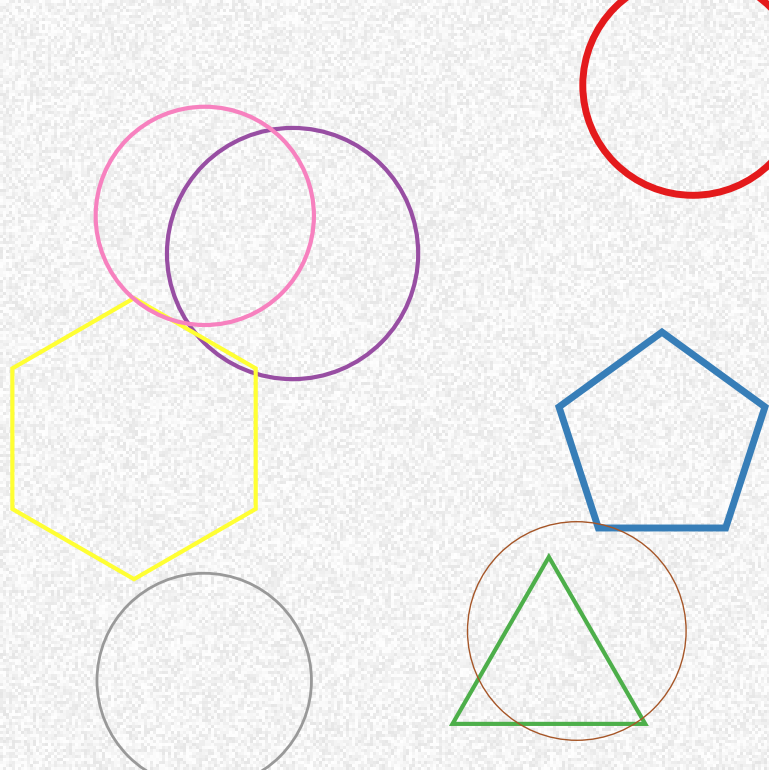[{"shape": "circle", "thickness": 2.5, "radius": 0.71, "center": [0.9, 0.889]}, {"shape": "pentagon", "thickness": 2.5, "radius": 0.7, "center": [0.86, 0.428]}, {"shape": "triangle", "thickness": 1.5, "radius": 0.72, "center": [0.713, 0.132]}, {"shape": "circle", "thickness": 1.5, "radius": 0.82, "center": [0.38, 0.671]}, {"shape": "hexagon", "thickness": 1.5, "radius": 0.91, "center": [0.174, 0.43]}, {"shape": "circle", "thickness": 0.5, "radius": 0.71, "center": [0.749, 0.181]}, {"shape": "circle", "thickness": 1.5, "radius": 0.71, "center": [0.266, 0.72]}, {"shape": "circle", "thickness": 1, "radius": 0.7, "center": [0.265, 0.116]}]